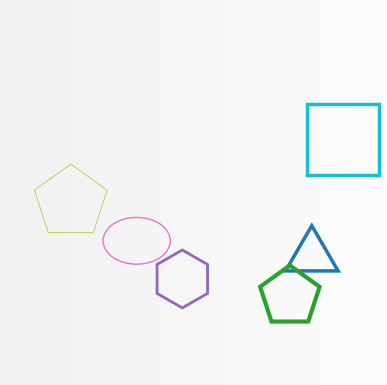[{"shape": "triangle", "thickness": 2.5, "radius": 0.39, "center": [0.805, 0.335]}, {"shape": "pentagon", "thickness": 3, "radius": 0.4, "center": [0.748, 0.23]}, {"shape": "hexagon", "thickness": 2, "radius": 0.38, "center": [0.47, 0.275]}, {"shape": "oval", "thickness": 1, "radius": 0.43, "center": [0.353, 0.375]}, {"shape": "pentagon", "thickness": 0.5, "radius": 0.49, "center": [0.183, 0.475]}, {"shape": "square", "thickness": 2.5, "radius": 0.46, "center": [0.885, 0.637]}]